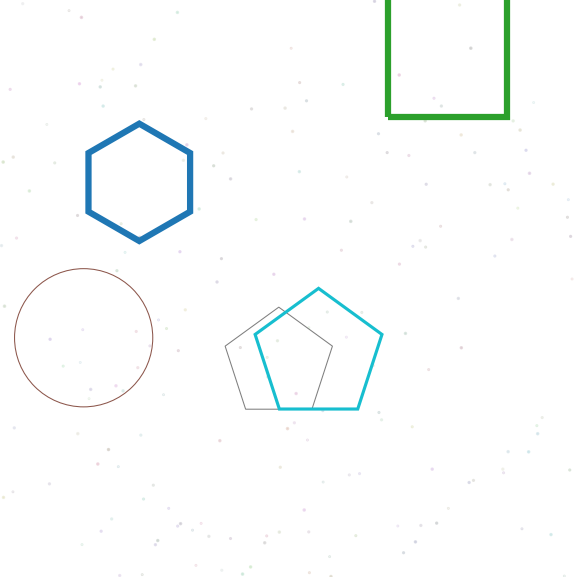[{"shape": "hexagon", "thickness": 3, "radius": 0.51, "center": [0.241, 0.683]}, {"shape": "square", "thickness": 3, "radius": 0.52, "center": [0.775, 0.899]}, {"shape": "circle", "thickness": 0.5, "radius": 0.6, "center": [0.145, 0.414]}, {"shape": "pentagon", "thickness": 0.5, "radius": 0.49, "center": [0.483, 0.37]}, {"shape": "pentagon", "thickness": 1.5, "radius": 0.58, "center": [0.552, 0.384]}]